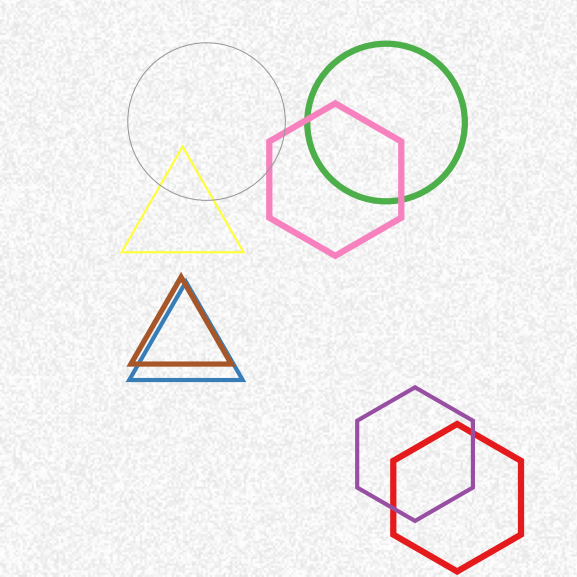[{"shape": "hexagon", "thickness": 3, "radius": 0.64, "center": [0.792, 0.137]}, {"shape": "triangle", "thickness": 2, "radius": 0.57, "center": [0.322, 0.398]}, {"shape": "circle", "thickness": 3, "radius": 0.68, "center": [0.668, 0.787]}, {"shape": "hexagon", "thickness": 2, "radius": 0.58, "center": [0.719, 0.213]}, {"shape": "triangle", "thickness": 1, "radius": 0.61, "center": [0.316, 0.623]}, {"shape": "triangle", "thickness": 2.5, "radius": 0.5, "center": [0.314, 0.419]}, {"shape": "hexagon", "thickness": 3, "radius": 0.66, "center": [0.581, 0.688]}, {"shape": "circle", "thickness": 0.5, "radius": 0.68, "center": [0.358, 0.789]}]